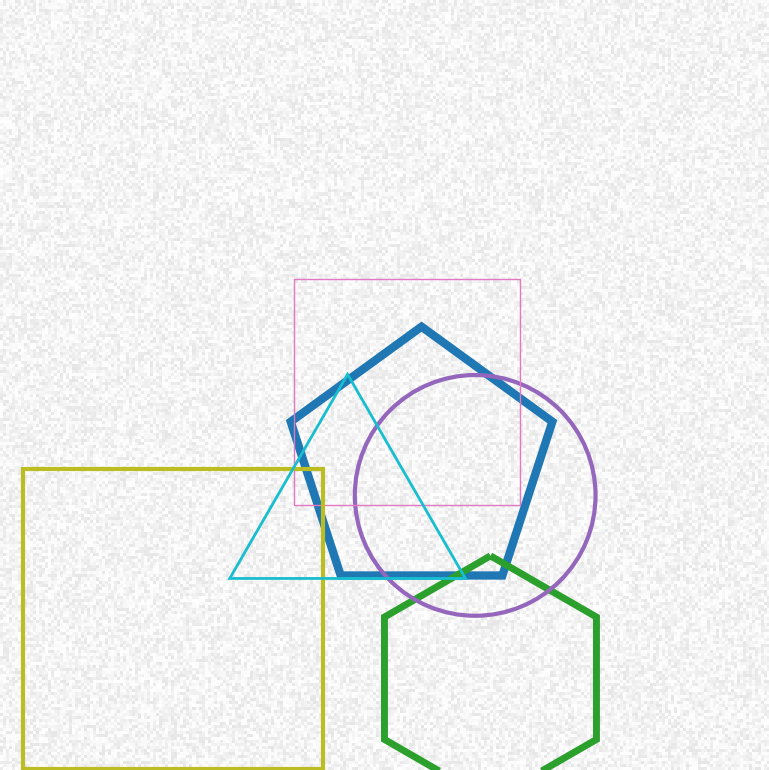[{"shape": "pentagon", "thickness": 3, "radius": 0.89, "center": [0.547, 0.397]}, {"shape": "hexagon", "thickness": 2.5, "radius": 0.79, "center": [0.637, 0.119]}, {"shape": "circle", "thickness": 1.5, "radius": 0.78, "center": [0.617, 0.357]}, {"shape": "square", "thickness": 0.5, "radius": 0.73, "center": [0.528, 0.491]}, {"shape": "square", "thickness": 1.5, "radius": 0.97, "center": [0.225, 0.196]}, {"shape": "triangle", "thickness": 1, "radius": 0.88, "center": [0.451, 0.337]}]